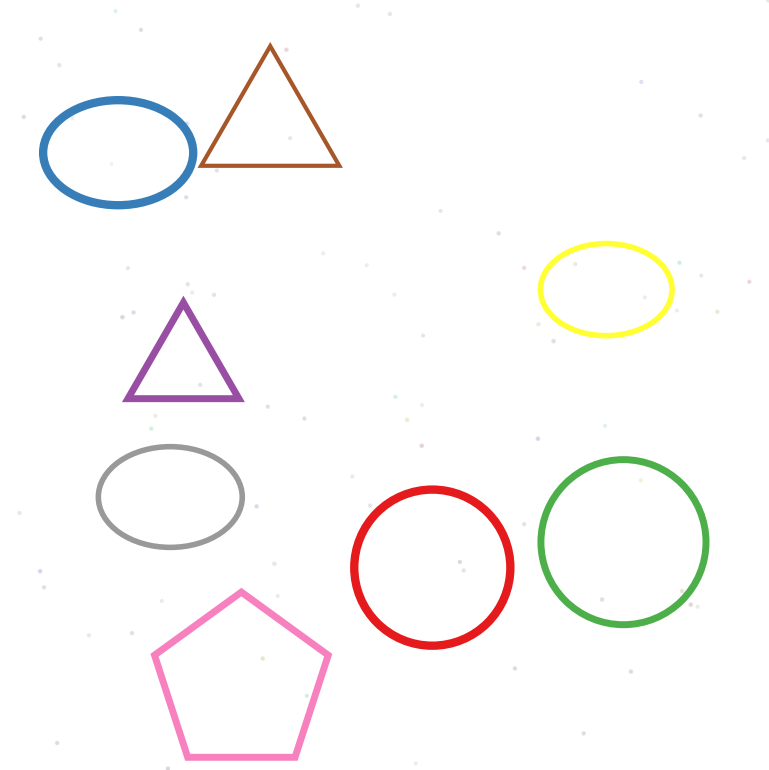[{"shape": "circle", "thickness": 3, "radius": 0.51, "center": [0.561, 0.263]}, {"shape": "oval", "thickness": 3, "radius": 0.49, "center": [0.153, 0.802]}, {"shape": "circle", "thickness": 2.5, "radius": 0.54, "center": [0.81, 0.296]}, {"shape": "triangle", "thickness": 2.5, "radius": 0.42, "center": [0.238, 0.524]}, {"shape": "oval", "thickness": 2, "radius": 0.43, "center": [0.787, 0.624]}, {"shape": "triangle", "thickness": 1.5, "radius": 0.52, "center": [0.351, 0.836]}, {"shape": "pentagon", "thickness": 2.5, "radius": 0.59, "center": [0.313, 0.112]}, {"shape": "oval", "thickness": 2, "radius": 0.47, "center": [0.221, 0.355]}]